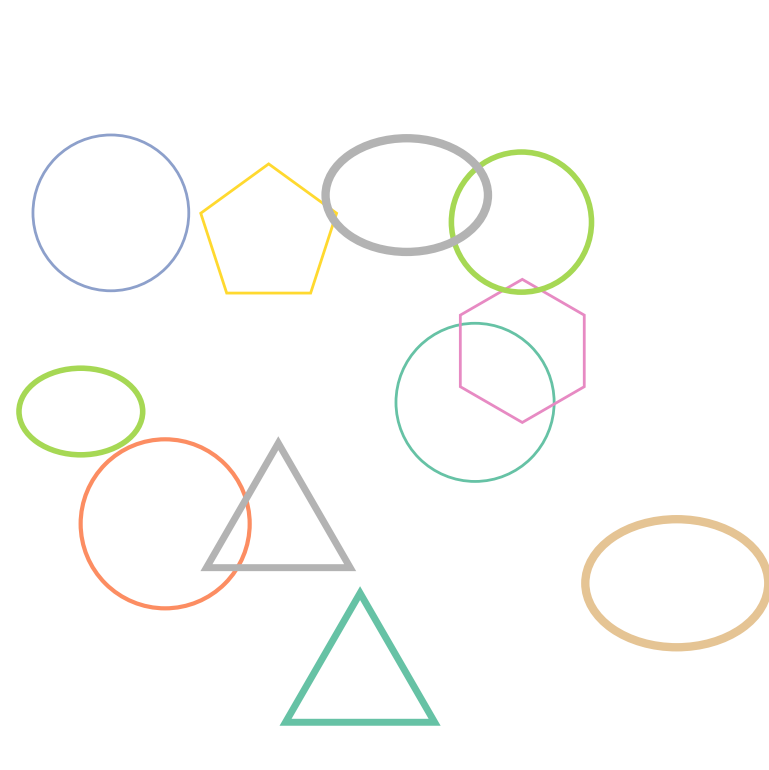[{"shape": "circle", "thickness": 1, "radius": 0.51, "center": [0.617, 0.477]}, {"shape": "triangle", "thickness": 2.5, "radius": 0.56, "center": [0.468, 0.118]}, {"shape": "circle", "thickness": 1.5, "radius": 0.55, "center": [0.215, 0.32]}, {"shape": "circle", "thickness": 1, "radius": 0.51, "center": [0.144, 0.724]}, {"shape": "hexagon", "thickness": 1, "radius": 0.46, "center": [0.678, 0.544]}, {"shape": "circle", "thickness": 2, "radius": 0.45, "center": [0.677, 0.712]}, {"shape": "oval", "thickness": 2, "radius": 0.4, "center": [0.105, 0.466]}, {"shape": "pentagon", "thickness": 1, "radius": 0.46, "center": [0.349, 0.694]}, {"shape": "oval", "thickness": 3, "radius": 0.59, "center": [0.879, 0.243]}, {"shape": "triangle", "thickness": 2.5, "radius": 0.54, "center": [0.361, 0.317]}, {"shape": "oval", "thickness": 3, "radius": 0.53, "center": [0.528, 0.747]}]